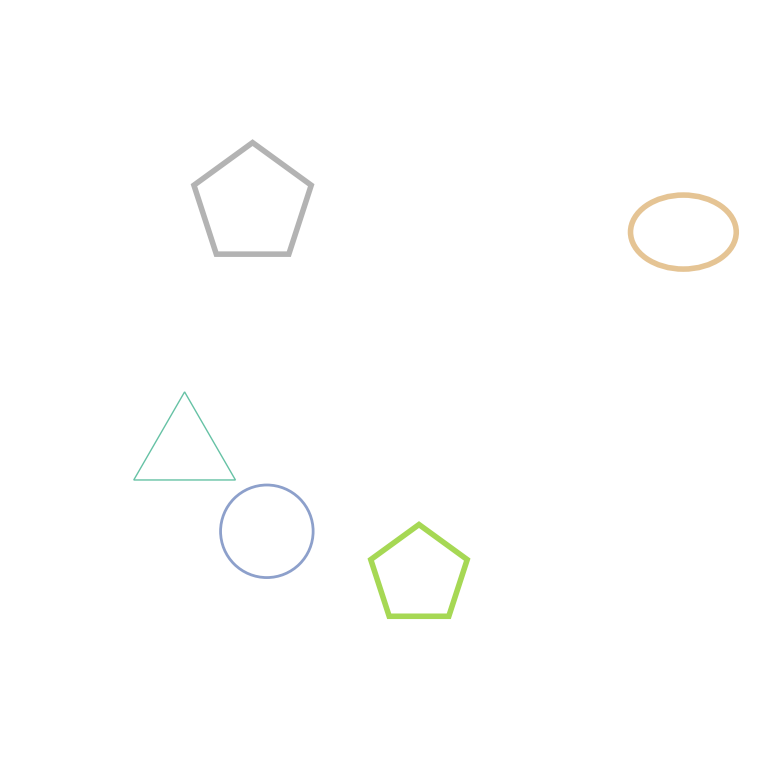[{"shape": "triangle", "thickness": 0.5, "radius": 0.38, "center": [0.24, 0.415]}, {"shape": "circle", "thickness": 1, "radius": 0.3, "center": [0.347, 0.31]}, {"shape": "pentagon", "thickness": 2, "radius": 0.33, "center": [0.544, 0.253]}, {"shape": "oval", "thickness": 2, "radius": 0.34, "center": [0.888, 0.699]}, {"shape": "pentagon", "thickness": 2, "radius": 0.4, "center": [0.328, 0.735]}]